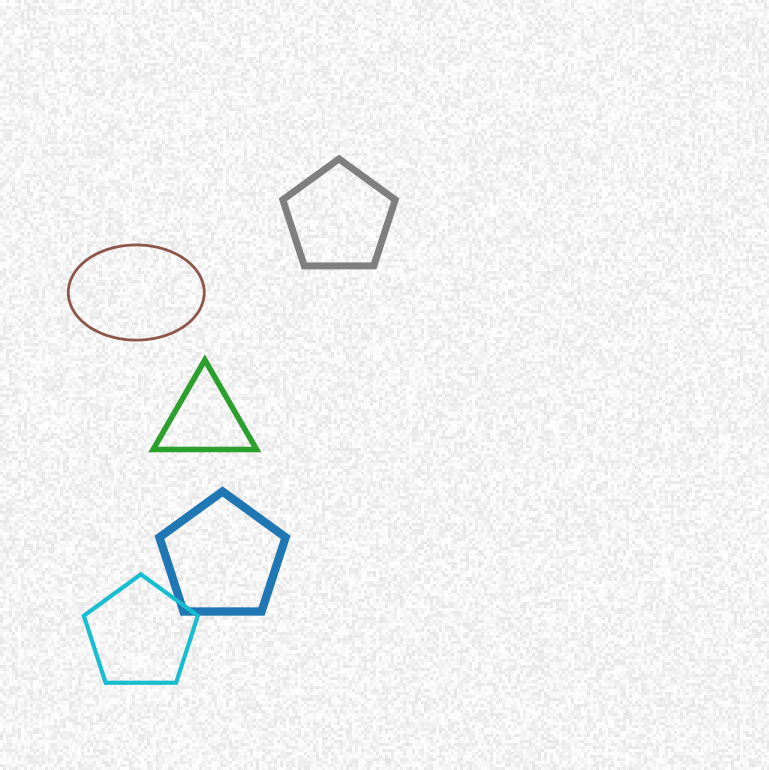[{"shape": "pentagon", "thickness": 3, "radius": 0.43, "center": [0.289, 0.276]}, {"shape": "triangle", "thickness": 2, "radius": 0.39, "center": [0.266, 0.455]}, {"shape": "oval", "thickness": 1, "radius": 0.44, "center": [0.177, 0.62]}, {"shape": "pentagon", "thickness": 2.5, "radius": 0.38, "center": [0.44, 0.717]}, {"shape": "pentagon", "thickness": 1.5, "radius": 0.39, "center": [0.183, 0.176]}]